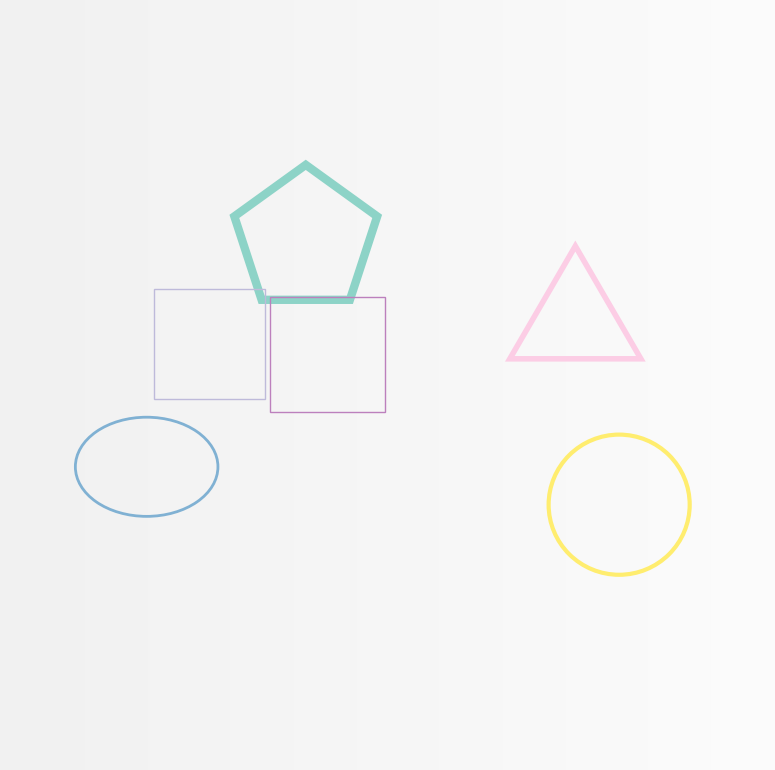[{"shape": "pentagon", "thickness": 3, "radius": 0.48, "center": [0.395, 0.689]}, {"shape": "square", "thickness": 0.5, "radius": 0.36, "center": [0.27, 0.553]}, {"shape": "oval", "thickness": 1, "radius": 0.46, "center": [0.189, 0.394]}, {"shape": "triangle", "thickness": 2, "radius": 0.49, "center": [0.742, 0.583]}, {"shape": "square", "thickness": 0.5, "radius": 0.37, "center": [0.423, 0.54]}, {"shape": "circle", "thickness": 1.5, "radius": 0.46, "center": [0.799, 0.345]}]